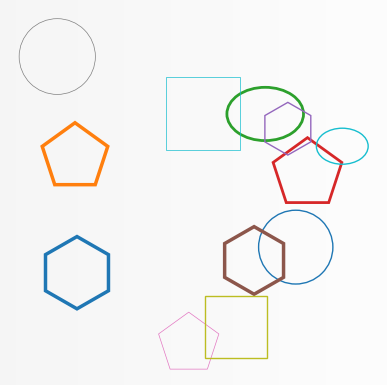[{"shape": "circle", "thickness": 1, "radius": 0.48, "center": [0.763, 0.358]}, {"shape": "hexagon", "thickness": 2.5, "radius": 0.47, "center": [0.199, 0.292]}, {"shape": "pentagon", "thickness": 2.5, "radius": 0.44, "center": [0.194, 0.592]}, {"shape": "oval", "thickness": 2, "radius": 0.49, "center": [0.684, 0.704]}, {"shape": "pentagon", "thickness": 2, "radius": 0.47, "center": [0.794, 0.549]}, {"shape": "hexagon", "thickness": 1, "radius": 0.34, "center": [0.743, 0.666]}, {"shape": "hexagon", "thickness": 2.5, "radius": 0.44, "center": [0.656, 0.324]}, {"shape": "pentagon", "thickness": 0.5, "radius": 0.41, "center": [0.487, 0.107]}, {"shape": "circle", "thickness": 0.5, "radius": 0.49, "center": [0.148, 0.853]}, {"shape": "square", "thickness": 1, "radius": 0.4, "center": [0.609, 0.152]}, {"shape": "oval", "thickness": 1, "radius": 0.33, "center": [0.883, 0.62]}, {"shape": "square", "thickness": 0.5, "radius": 0.48, "center": [0.525, 0.706]}]